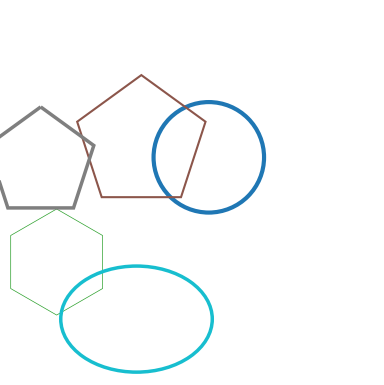[{"shape": "circle", "thickness": 3, "radius": 0.72, "center": [0.542, 0.591]}, {"shape": "hexagon", "thickness": 0.5, "radius": 0.69, "center": [0.147, 0.319]}, {"shape": "pentagon", "thickness": 1.5, "radius": 0.88, "center": [0.367, 0.63]}, {"shape": "pentagon", "thickness": 2.5, "radius": 0.73, "center": [0.106, 0.577]}, {"shape": "oval", "thickness": 2.5, "radius": 0.98, "center": [0.355, 0.171]}]